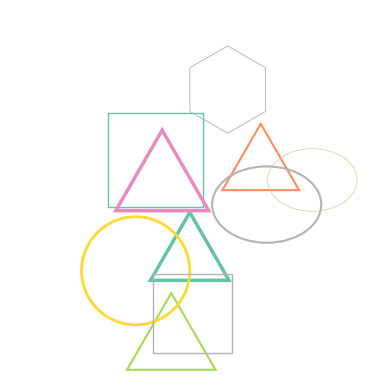[{"shape": "square", "thickness": 1, "radius": 0.61, "center": [0.404, 0.585]}, {"shape": "triangle", "thickness": 2.5, "radius": 0.59, "center": [0.493, 0.331]}, {"shape": "triangle", "thickness": 1.5, "radius": 0.57, "center": [0.677, 0.564]}, {"shape": "hexagon", "thickness": 0.5, "radius": 0.57, "center": [0.591, 0.767]}, {"shape": "triangle", "thickness": 2.5, "radius": 0.7, "center": [0.421, 0.523]}, {"shape": "triangle", "thickness": 1.5, "radius": 0.66, "center": [0.445, 0.106]}, {"shape": "circle", "thickness": 2, "radius": 0.7, "center": [0.352, 0.297]}, {"shape": "oval", "thickness": 0.5, "radius": 0.58, "center": [0.811, 0.533]}, {"shape": "square", "thickness": 1, "radius": 0.51, "center": [0.5, 0.186]}, {"shape": "oval", "thickness": 1.5, "radius": 0.71, "center": [0.693, 0.469]}]